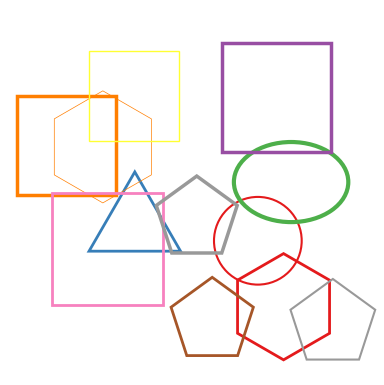[{"shape": "circle", "thickness": 1.5, "radius": 0.57, "center": [0.67, 0.375]}, {"shape": "hexagon", "thickness": 2, "radius": 0.69, "center": [0.737, 0.203]}, {"shape": "triangle", "thickness": 2, "radius": 0.69, "center": [0.35, 0.416]}, {"shape": "oval", "thickness": 3, "radius": 0.74, "center": [0.756, 0.527]}, {"shape": "square", "thickness": 2.5, "radius": 0.71, "center": [0.717, 0.746]}, {"shape": "square", "thickness": 2.5, "radius": 0.64, "center": [0.173, 0.622]}, {"shape": "hexagon", "thickness": 0.5, "radius": 0.73, "center": [0.267, 0.619]}, {"shape": "square", "thickness": 1, "radius": 0.58, "center": [0.349, 0.75]}, {"shape": "pentagon", "thickness": 2, "radius": 0.56, "center": [0.551, 0.167]}, {"shape": "square", "thickness": 2, "radius": 0.73, "center": [0.279, 0.353]}, {"shape": "pentagon", "thickness": 2.5, "radius": 0.55, "center": [0.511, 0.432]}, {"shape": "pentagon", "thickness": 1.5, "radius": 0.58, "center": [0.865, 0.16]}]